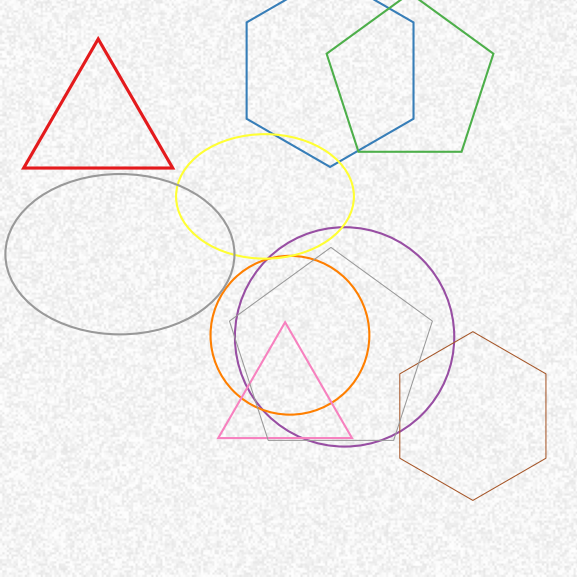[{"shape": "triangle", "thickness": 1.5, "radius": 0.74, "center": [0.17, 0.783]}, {"shape": "hexagon", "thickness": 1, "radius": 0.83, "center": [0.572, 0.877]}, {"shape": "pentagon", "thickness": 1, "radius": 0.76, "center": [0.71, 0.859]}, {"shape": "circle", "thickness": 1, "radius": 0.95, "center": [0.597, 0.416]}, {"shape": "circle", "thickness": 1, "radius": 0.69, "center": [0.502, 0.419]}, {"shape": "oval", "thickness": 1, "radius": 0.77, "center": [0.459, 0.659]}, {"shape": "hexagon", "thickness": 0.5, "radius": 0.73, "center": [0.819, 0.279]}, {"shape": "triangle", "thickness": 1, "radius": 0.67, "center": [0.494, 0.307]}, {"shape": "pentagon", "thickness": 0.5, "radius": 0.92, "center": [0.573, 0.386]}, {"shape": "oval", "thickness": 1, "radius": 0.99, "center": [0.208, 0.559]}]